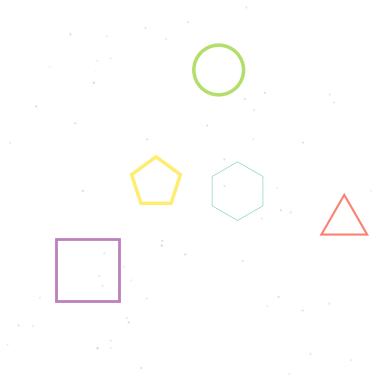[{"shape": "hexagon", "thickness": 0.5, "radius": 0.38, "center": [0.617, 0.504]}, {"shape": "triangle", "thickness": 1.5, "radius": 0.34, "center": [0.894, 0.425]}, {"shape": "circle", "thickness": 2.5, "radius": 0.32, "center": [0.568, 0.818]}, {"shape": "square", "thickness": 2, "radius": 0.41, "center": [0.227, 0.299]}, {"shape": "pentagon", "thickness": 2.5, "radius": 0.33, "center": [0.405, 0.526]}]